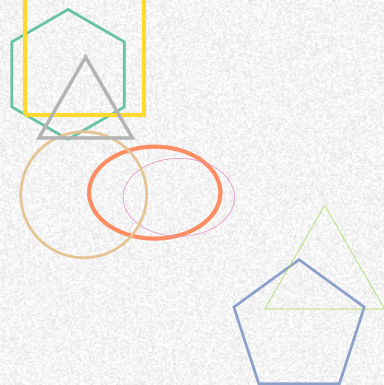[{"shape": "hexagon", "thickness": 2, "radius": 0.84, "center": [0.177, 0.807]}, {"shape": "oval", "thickness": 3, "radius": 0.85, "center": [0.402, 0.5]}, {"shape": "pentagon", "thickness": 2, "radius": 0.89, "center": [0.777, 0.147]}, {"shape": "oval", "thickness": 0.5, "radius": 0.72, "center": [0.465, 0.487]}, {"shape": "triangle", "thickness": 0.5, "radius": 0.9, "center": [0.843, 0.287]}, {"shape": "square", "thickness": 3, "radius": 0.78, "center": [0.219, 0.858]}, {"shape": "circle", "thickness": 2, "radius": 0.82, "center": [0.217, 0.494]}, {"shape": "triangle", "thickness": 2.5, "radius": 0.7, "center": [0.222, 0.712]}]